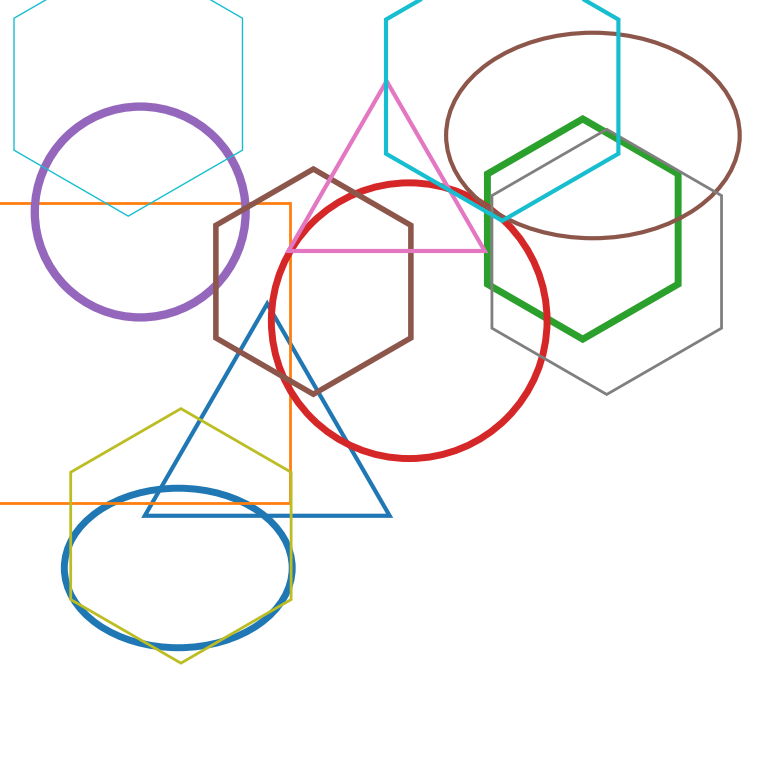[{"shape": "oval", "thickness": 2.5, "radius": 0.74, "center": [0.231, 0.262]}, {"shape": "triangle", "thickness": 1.5, "radius": 0.92, "center": [0.347, 0.422]}, {"shape": "square", "thickness": 1, "radius": 0.98, "center": [0.181, 0.541]}, {"shape": "hexagon", "thickness": 2.5, "radius": 0.72, "center": [0.757, 0.703]}, {"shape": "circle", "thickness": 2.5, "radius": 0.9, "center": [0.531, 0.583]}, {"shape": "circle", "thickness": 3, "radius": 0.68, "center": [0.182, 0.725]}, {"shape": "oval", "thickness": 1.5, "radius": 0.95, "center": [0.77, 0.824]}, {"shape": "hexagon", "thickness": 2, "radius": 0.73, "center": [0.407, 0.634]}, {"shape": "triangle", "thickness": 1.5, "radius": 0.74, "center": [0.502, 0.748]}, {"shape": "hexagon", "thickness": 1, "radius": 0.86, "center": [0.788, 0.66]}, {"shape": "hexagon", "thickness": 1, "radius": 0.83, "center": [0.235, 0.304]}, {"shape": "hexagon", "thickness": 1.5, "radius": 0.87, "center": [0.652, 0.888]}, {"shape": "hexagon", "thickness": 0.5, "radius": 0.86, "center": [0.167, 0.891]}]